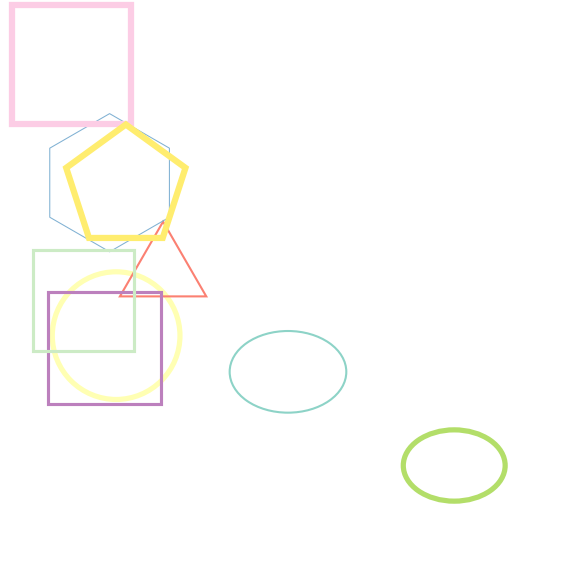[{"shape": "oval", "thickness": 1, "radius": 0.5, "center": [0.499, 0.355]}, {"shape": "circle", "thickness": 2.5, "radius": 0.55, "center": [0.201, 0.418]}, {"shape": "triangle", "thickness": 1, "radius": 0.43, "center": [0.282, 0.529]}, {"shape": "hexagon", "thickness": 0.5, "radius": 0.6, "center": [0.19, 0.683]}, {"shape": "oval", "thickness": 2.5, "radius": 0.44, "center": [0.787, 0.193]}, {"shape": "square", "thickness": 3, "radius": 0.51, "center": [0.124, 0.888]}, {"shape": "square", "thickness": 1.5, "radius": 0.49, "center": [0.181, 0.397]}, {"shape": "square", "thickness": 1.5, "radius": 0.44, "center": [0.144, 0.479]}, {"shape": "pentagon", "thickness": 3, "radius": 0.54, "center": [0.218, 0.675]}]